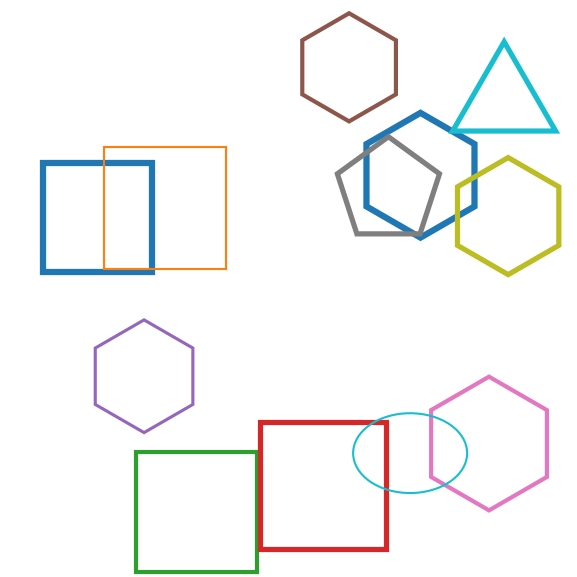[{"shape": "square", "thickness": 3, "radius": 0.47, "center": [0.169, 0.622]}, {"shape": "hexagon", "thickness": 3, "radius": 0.54, "center": [0.728, 0.696]}, {"shape": "square", "thickness": 1, "radius": 0.53, "center": [0.285, 0.639]}, {"shape": "square", "thickness": 2, "radius": 0.52, "center": [0.341, 0.112]}, {"shape": "square", "thickness": 2.5, "radius": 0.55, "center": [0.559, 0.158]}, {"shape": "hexagon", "thickness": 1.5, "radius": 0.49, "center": [0.249, 0.348]}, {"shape": "hexagon", "thickness": 2, "radius": 0.47, "center": [0.605, 0.883]}, {"shape": "hexagon", "thickness": 2, "radius": 0.58, "center": [0.847, 0.231]}, {"shape": "pentagon", "thickness": 2.5, "radius": 0.46, "center": [0.673, 0.669]}, {"shape": "hexagon", "thickness": 2.5, "radius": 0.51, "center": [0.88, 0.625]}, {"shape": "triangle", "thickness": 2.5, "radius": 0.51, "center": [0.873, 0.824]}, {"shape": "oval", "thickness": 1, "radius": 0.49, "center": [0.71, 0.214]}]